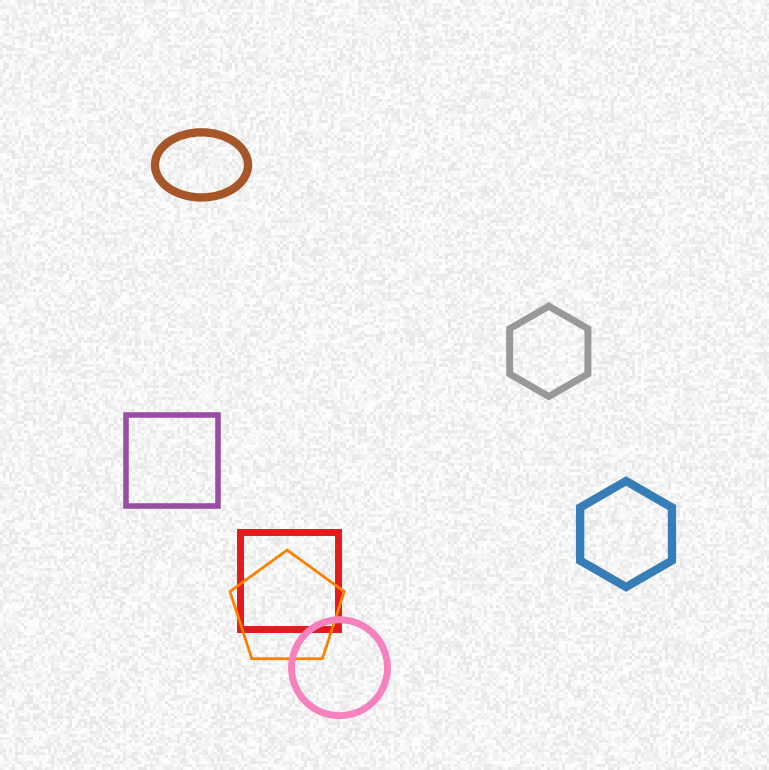[{"shape": "square", "thickness": 2.5, "radius": 0.32, "center": [0.375, 0.246]}, {"shape": "hexagon", "thickness": 3, "radius": 0.34, "center": [0.813, 0.306]}, {"shape": "square", "thickness": 2, "radius": 0.3, "center": [0.223, 0.402]}, {"shape": "pentagon", "thickness": 1, "radius": 0.39, "center": [0.373, 0.208]}, {"shape": "oval", "thickness": 3, "radius": 0.3, "center": [0.262, 0.786]}, {"shape": "circle", "thickness": 2.5, "radius": 0.31, "center": [0.441, 0.133]}, {"shape": "hexagon", "thickness": 2.5, "radius": 0.29, "center": [0.713, 0.544]}]